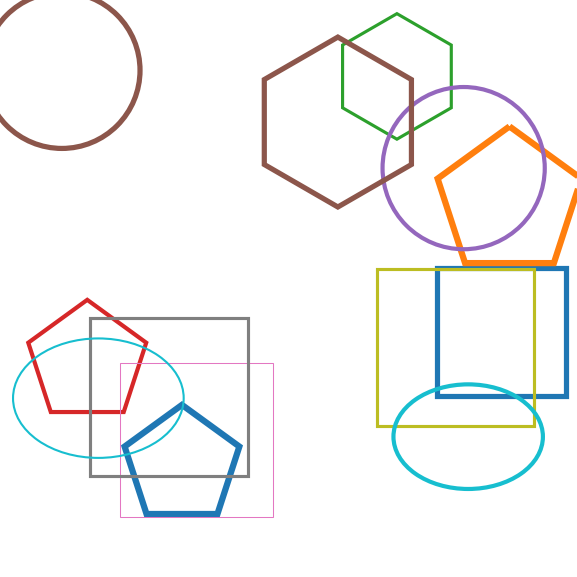[{"shape": "square", "thickness": 2.5, "radius": 0.56, "center": [0.868, 0.424]}, {"shape": "pentagon", "thickness": 3, "radius": 0.52, "center": [0.315, 0.194]}, {"shape": "pentagon", "thickness": 3, "radius": 0.65, "center": [0.882, 0.649]}, {"shape": "hexagon", "thickness": 1.5, "radius": 0.54, "center": [0.687, 0.867]}, {"shape": "pentagon", "thickness": 2, "radius": 0.54, "center": [0.151, 0.373]}, {"shape": "circle", "thickness": 2, "radius": 0.7, "center": [0.803, 0.708]}, {"shape": "circle", "thickness": 2.5, "radius": 0.68, "center": [0.107, 0.877]}, {"shape": "hexagon", "thickness": 2.5, "radius": 0.74, "center": [0.585, 0.788]}, {"shape": "square", "thickness": 0.5, "radius": 0.67, "center": [0.34, 0.238]}, {"shape": "square", "thickness": 1.5, "radius": 0.68, "center": [0.292, 0.312]}, {"shape": "square", "thickness": 1.5, "radius": 0.68, "center": [0.789, 0.397]}, {"shape": "oval", "thickness": 2, "radius": 0.65, "center": [0.811, 0.243]}, {"shape": "oval", "thickness": 1, "radius": 0.74, "center": [0.17, 0.31]}]